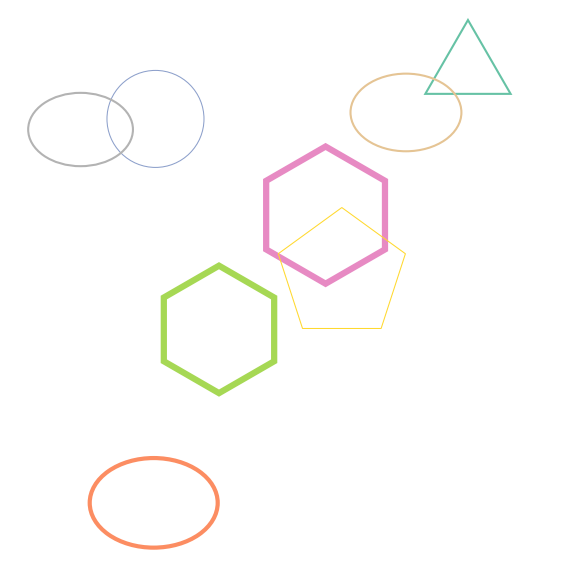[{"shape": "triangle", "thickness": 1, "radius": 0.43, "center": [0.81, 0.879]}, {"shape": "oval", "thickness": 2, "radius": 0.55, "center": [0.266, 0.128]}, {"shape": "circle", "thickness": 0.5, "radius": 0.42, "center": [0.269, 0.793]}, {"shape": "hexagon", "thickness": 3, "radius": 0.59, "center": [0.564, 0.627]}, {"shape": "hexagon", "thickness": 3, "radius": 0.55, "center": [0.379, 0.429]}, {"shape": "pentagon", "thickness": 0.5, "radius": 0.58, "center": [0.592, 0.524]}, {"shape": "oval", "thickness": 1, "radius": 0.48, "center": [0.703, 0.804]}, {"shape": "oval", "thickness": 1, "radius": 0.45, "center": [0.14, 0.775]}]